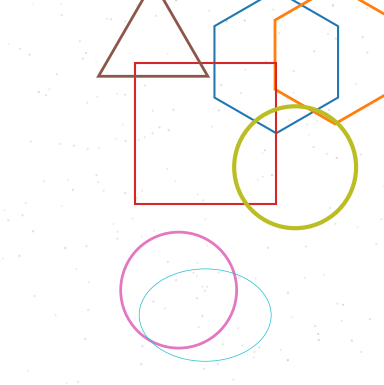[{"shape": "hexagon", "thickness": 1.5, "radius": 0.93, "center": [0.718, 0.839]}, {"shape": "hexagon", "thickness": 2, "radius": 0.9, "center": [0.87, 0.858]}, {"shape": "square", "thickness": 1.5, "radius": 0.92, "center": [0.534, 0.652]}, {"shape": "triangle", "thickness": 2, "radius": 0.82, "center": [0.398, 0.884]}, {"shape": "circle", "thickness": 2, "radius": 0.75, "center": [0.464, 0.246]}, {"shape": "circle", "thickness": 3, "radius": 0.79, "center": [0.767, 0.566]}, {"shape": "oval", "thickness": 0.5, "radius": 0.86, "center": [0.533, 0.182]}]